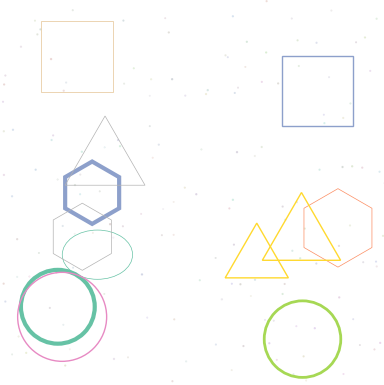[{"shape": "circle", "thickness": 3, "radius": 0.48, "center": [0.15, 0.203]}, {"shape": "oval", "thickness": 0.5, "radius": 0.46, "center": [0.253, 0.338]}, {"shape": "hexagon", "thickness": 0.5, "radius": 0.51, "center": [0.878, 0.408]}, {"shape": "square", "thickness": 1, "radius": 0.46, "center": [0.825, 0.763]}, {"shape": "hexagon", "thickness": 3, "radius": 0.4, "center": [0.239, 0.499]}, {"shape": "circle", "thickness": 1, "radius": 0.58, "center": [0.161, 0.177]}, {"shape": "circle", "thickness": 2, "radius": 0.5, "center": [0.786, 0.119]}, {"shape": "triangle", "thickness": 1, "radius": 0.59, "center": [0.783, 0.383]}, {"shape": "triangle", "thickness": 1, "radius": 0.47, "center": [0.667, 0.326]}, {"shape": "square", "thickness": 0.5, "radius": 0.47, "center": [0.2, 0.853]}, {"shape": "triangle", "thickness": 0.5, "radius": 0.6, "center": [0.273, 0.579]}, {"shape": "hexagon", "thickness": 0.5, "radius": 0.44, "center": [0.214, 0.385]}]